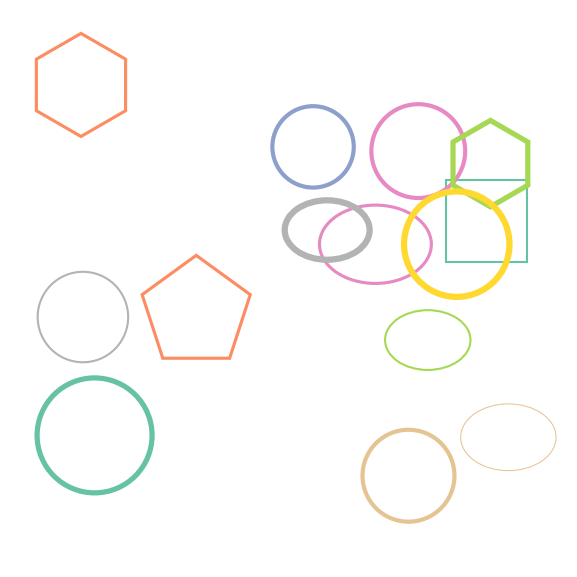[{"shape": "circle", "thickness": 2.5, "radius": 0.5, "center": [0.164, 0.245]}, {"shape": "square", "thickness": 1, "radius": 0.35, "center": [0.842, 0.616]}, {"shape": "hexagon", "thickness": 1.5, "radius": 0.45, "center": [0.14, 0.852]}, {"shape": "pentagon", "thickness": 1.5, "radius": 0.49, "center": [0.34, 0.458]}, {"shape": "circle", "thickness": 2, "radius": 0.35, "center": [0.542, 0.745]}, {"shape": "circle", "thickness": 2, "radius": 0.41, "center": [0.724, 0.738]}, {"shape": "oval", "thickness": 1.5, "radius": 0.48, "center": [0.65, 0.576]}, {"shape": "oval", "thickness": 1, "radius": 0.37, "center": [0.741, 0.41]}, {"shape": "hexagon", "thickness": 2.5, "radius": 0.37, "center": [0.849, 0.716]}, {"shape": "circle", "thickness": 3, "radius": 0.46, "center": [0.791, 0.576]}, {"shape": "oval", "thickness": 0.5, "radius": 0.41, "center": [0.88, 0.242]}, {"shape": "circle", "thickness": 2, "radius": 0.4, "center": [0.707, 0.175]}, {"shape": "circle", "thickness": 1, "radius": 0.39, "center": [0.144, 0.45]}, {"shape": "oval", "thickness": 3, "radius": 0.37, "center": [0.567, 0.601]}]